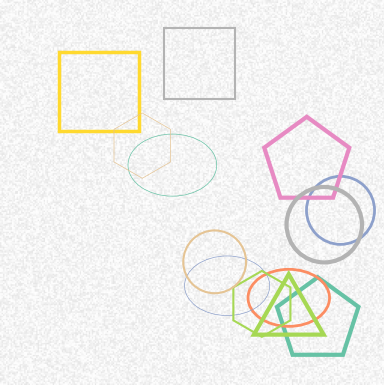[{"shape": "oval", "thickness": 0.5, "radius": 0.58, "center": [0.448, 0.571]}, {"shape": "pentagon", "thickness": 3, "radius": 0.56, "center": [0.825, 0.169]}, {"shape": "oval", "thickness": 2, "radius": 0.53, "center": [0.75, 0.226]}, {"shape": "circle", "thickness": 2, "radius": 0.44, "center": [0.884, 0.454]}, {"shape": "oval", "thickness": 0.5, "radius": 0.55, "center": [0.59, 0.258]}, {"shape": "pentagon", "thickness": 3, "radius": 0.58, "center": [0.797, 0.58]}, {"shape": "triangle", "thickness": 3, "radius": 0.52, "center": [0.75, 0.183]}, {"shape": "hexagon", "thickness": 1.5, "radius": 0.43, "center": [0.68, 0.211]}, {"shape": "square", "thickness": 2.5, "radius": 0.52, "center": [0.258, 0.763]}, {"shape": "circle", "thickness": 1.5, "radius": 0.41, "center": [0.558, 0.32]}, {"shape": "hexagon", "thickness": 0.5, "radius": 0.42, "center": [0.37, 0.622]}, {"shape": "circle", "thickness": 3, "radius": 0.49, "center": [0.842, 0.416]}, {"shape": "square", "thickness": 1.5, "radius": 0.46, "center": [0.519, 0.835]}]